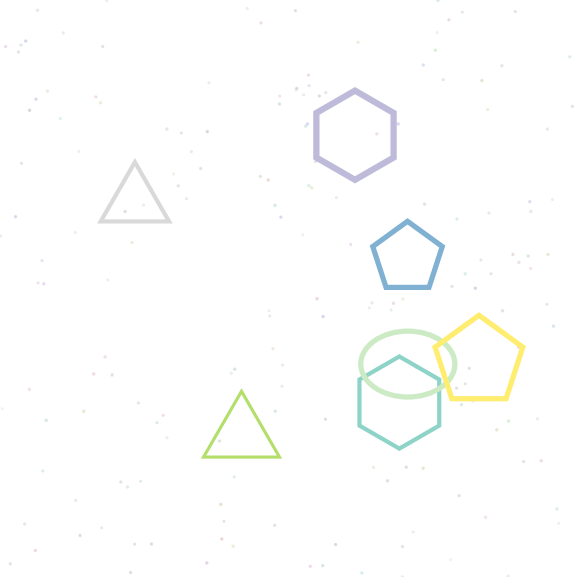[{"shape": "hexagon", "thickness": 2, "radius": 0.4, "center": [0.692, 0.302]}, {"shape": "hexagon", "thickness": 3, "radius": 0.39, "center": [0.615, 0.765]}, {"shape": "pentagon", "thickness": 2.5, "radius": 0.32, "center": [0.706, 0.553]}, {"shape": "triangle", "thickness": 1.5, "radius": 0.38, "center": [0.418, 0.246]}, {"shape": "triangle", "thickness": 2, "radius": 0.34, "center": [0.234, 0.65]}, {"shape": "oval", "thickness": 2.5, "radius": 0.41, "center": [0.706, 0.369]}, {"shape": "pentagon", "thickness": 2.5, "radius": 0.4, "center": [0.829, 0.373]}]